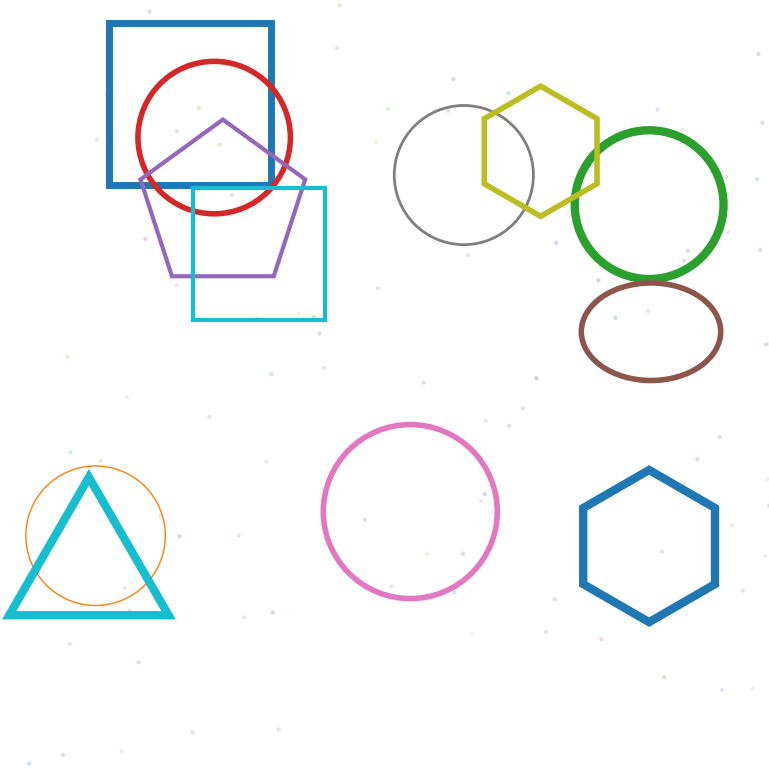[{"shape": "hexagon", "thickness": 3, "radius": 0.49, "center": [0.843, 0.291]}, {"shape": "square", "thickness": 2.5, "radius": 0.52, "center": [0.247, 0.865]}, {"shape": "circle", "thickness": 0.5, "radius": 0.45, "center": [0.124, 0.304]}, {"shape": "circle", "thickness": 3, "radius": 0.48, "center": [0.843, 0.734]}, {"shape": "circle", "thickness": 2, "radius": 0.5, "center": [0.278, 0.821]}, {"shape": "pentagon", "thickness": 1.5, "radius": 0.56, "center": [0.289, 0.732]}, {"shape": "oval", "thickness": 2, "radius": 0.45, "center": [0.845, 0.569]}, {"shape": "circle", "thickness": 2, "radius": 0.56, "center": [0.533, 0.336]}, {"shape": "circle", "thickness": 1, "radius": 0.45, "center": [0.602, 0.773]}, {"shape": "hexagon", "thickness": 2, "radius": 0.42, "center": [0.702, 0.804]}, {"shape": "triangle", "thickness": 3, "radius": 0.6, "center": [0.115, 0.261]}, {"shape": "square", "thickness": 1.5, "radius": 0.43, "center": [0.337, 0.67]}]